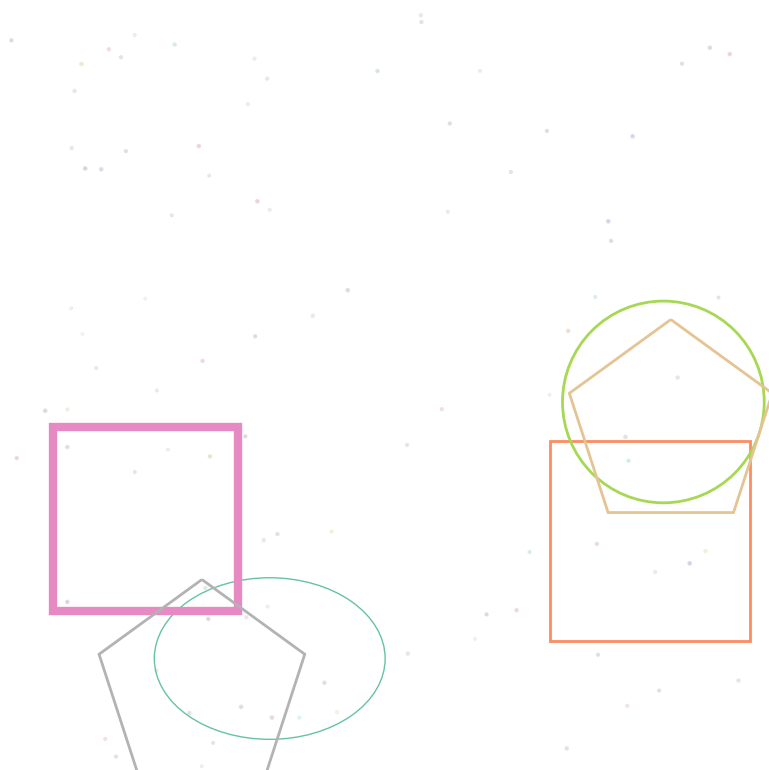[{"shape": "oval", "thickness": 0.5, "radius": 0.75, "center": [0.35, 0.145]}, {"shape": "square", "thickness": 1, "radius": 0.65, "center": [0.844, 0.297]}, {"shape": "square", "thickness": 3, "radius": 0.6, "center": [0.189, 0.326]}, {"shape": "circle", "thickness": 1, "radius": 0.66, "center": [0.862, 0.478]}, {"shape": "pentagon", "thickness": 1, "radius": 0.69, "center": [0.871, 0.446]}, {"shape": "pentagon", "thickness": 1, "radius": 0.7, "center": [0.262, 0.107]}]